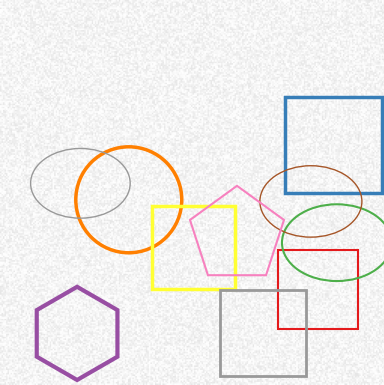[{"shape": "square", "thickness": 1.5, "radius": 0.51, "center": [0.826, 0.249]}, {"shape": "square", "thickness": 2.5, "radius": 0.63, "center": [0.866, 0.623]}, {"shape": "oval", "thickness": 1.5, "radius": 0.71, "center": [0.875, 0.37]}, {"shape": "hexagon", "thickness": 3, "radius": 0.61, "center": [0.2, 0.134]}, {"shape": "circle", "thickness": 2.5, "radius": 0.69, "center": [0.334, 0.481]}, {"shape": "square", "thickness": 2.5, "radius": 0.54, "center": [0.502, 0.358]}, {"shape": "oval", "thickness": 1, "radius": 0.66, "center": [0.808, 0.477]}, {"shape": "pentagon", "thickness": 1.5, "radius": 0.64, "center": [0.616, 0.389]}, {"shape": "oval", "thickness": 1, "radius": 0.65, "center": [0.209, 0.524]}, {"shape": "square", "thickness": 2, "radius": 0.56, "center": [0.682, 0.135]}]